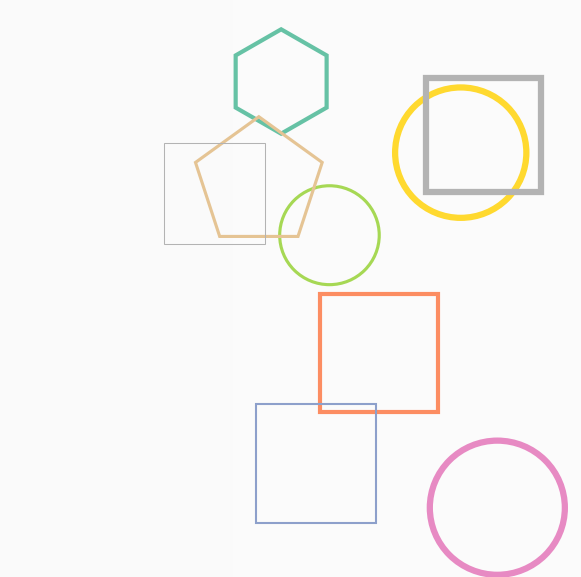[{"shape": "hexagon", "thickness": 2, "radius": 0.45, "center": [0.484, 0.858]}, {"shape": "square", "thickness": 2, "radius": 0.51, "center": [0.652, 0.388]}, {"shape": "square", "thickness": 1, "radius": 0.52, "center": [0.543, 0.196]}, {"shape": "circle", "thickness": 3, "radius": 0.58, "center": [0.856, 0.12]}, {"shape": "circle", "thickness": 1.5, "radius": 0.43, "center": [0.567, 0.592]}, {"shape": "circle", "thickness": 3, "radius": 0.56, "center": [0.793, 0.735]}, {"shape": "pentagon", "thickness": 1.5, "radius": 0.57, "center": [0.445, 0.682]}, {"shape": "square", "thickness": 0.5, "radius": 0.44, "center": [0.369, 0.664]}, {"shape": "square", "thickness": 3, "radius": 0.49, "center": [0.832, 0.765]}]